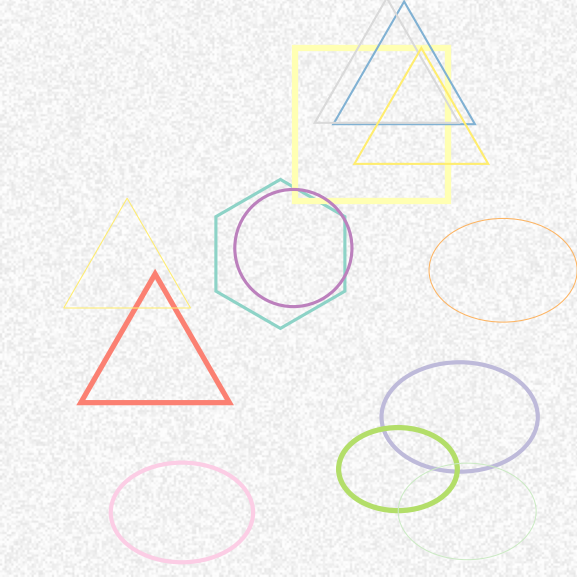[{"shape": "hexagon", "thickness": 1.5, "radius": 0.64, "center": [0.486, 0.559]}, {"shape": "square", "thickness": 3, "radius": 0.66, "center": [0.643, 0.783]}, {"shape": "oval", "thickness": 2, "radius": 0.68, "center": [0.796, 0.277]}, {"shape": "triangle", "thickness": 2.5, "radius": 0.74, "center": [0.269, 0.376]}, {"shape": "triangle", "thickness": 1, "radius": 0.71, "center": [0.7, 0.855]}, {"shape": "oval", "thickness": 0.5, "radius": 0.64, "center": [0.871, 0.531]}, {"shape": "oval", "thickness": 2.5, "radius": 0.51, "center": [0.689, 0.187]}, {"shape": "oval", "thickness": 2, "radius": 0.62, "center": [0.315, 0.112]}, {"shape": "triangle", "thickness": 1, "radius": 0.72, "center": [0.67, 0.858]}, {"shape": "circle", "thickness": 1.5, "radius": 0.51, "center": [0.508, 0.57]}, {"shape": "oval", "thickness": 0.5, "radius": 0.6, "center": [0.809, 0.114]}, {"shape": "triangle", "thickness": 0.5, "radius": 0.63, "center": [0.22, 0.529]}, {"shape": "triangle", "thickness": 1, "radius": 0.67, "center": [0.73, 0.782]}]